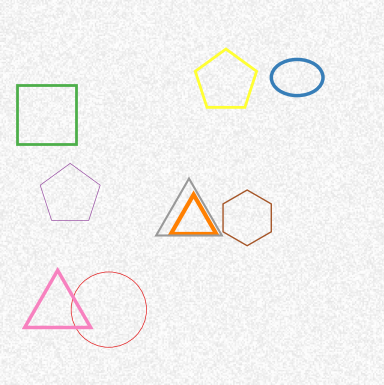[{"shape": "circle", "thickness": 0.5, "radius": 0.49, "center": [0.283, 0.196]}, {"shape": "oval", "thickness": 2.5, "radius": 0.34, "center": [0.772, 0.799]}, {"shape": "square", "thickness": 2, "radius": 0.39, "center": [0.121, 0.703]}, {"shape": "pentagon", "thickness": 0.5, "radius": 0.41, "center": [0.182, 0.494]}, {"shape": "triangle", "thickness": 3, "radius": 0.34, "center": [0.503, 0.426]}, {"shape": "pentagon", "thickness": 2, "radius": 0.42, "center": [0.587, 0.789]}, {"shape": "hexagon", "thickness": 1, "radius": 0.36, "center": [0.642, 0.434]}, {"shape": "triangle", "thickness": 2.5, "radius": 0.49, "center": [0.15, 0.199]}, {"shape": "triangle", "thickness": 1.5, "radius": 0.49, "center": [0.491, 0.438]}]